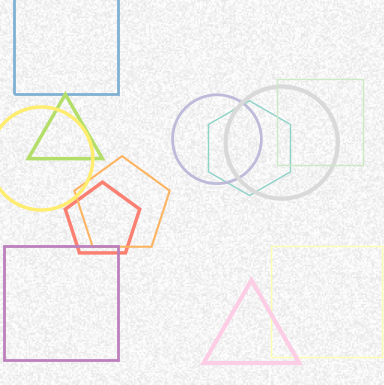[{"shape": "hexagon", "thickness": 1, "radius": 0.62, "center": [0.648, 0.615]}, {"shape": "square", "thickness": 1, "radius": 0.72, "center": [0.847, 0.218]}, {"shape": "circle", "thickness": 2, "radius": 0.58, "center": [0.564, 0.638]}, {"shape": "pentagon", "thickness": 2.5, "radius": 0.51, "center": [0.266, 0.425]}, {"shape": "square", "thickness": 2, "radius": 0.67, "center": [0.172, 0.89]}, {"shape": "pentagon", "thickness": 1.5, "radius": 0.65, "center": [0.317, 0.464]}, {"shape": "triangle", "thickness": 2.5, "radius": 0.56, "center": [0.17, 0.644]}, {"shape": "triangle", "thickness": 3, "radius": 0.72, "center": [0.653, 0.129]}, {"shape": "circle", "thickness": 3, "radius": 0.73, "center": [0.732, 0.63]}, {"shape": "square", "thickness": 2, "radius": 0.74, "center": [0.159, 0.213]}, {"shape": "square", "thickness": 1, "radius": 0.56, "center": [0.832, 0.683]}, {"shape": "circle", "thickness": 2.5, "radius": 0.67, "center": [0.107, 0.588]}]